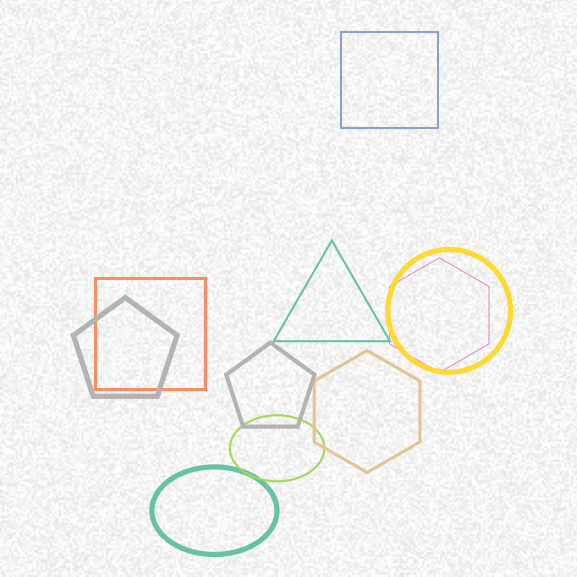[{"shape": "triangle", "thickness": 1, "radius": 0.58, "center": [0.575, 0.466]}, {"shape": "oval", "thickness": 2.5, "radius": 0.54, "center": [0.371, 0.115]}, {"shape": "square", "thickness": 1.5, "radius": 0.48, "center": [0.26, 0.422]}, {"shape": "square", "thickness": 1, "radius": 0.42, "center": [0.674, 0.86]}, {"shape": "hexagon", "thickness": 0.5, "radius": 0.5, "center": [0.761, 0.453]}, {"shape": "oval", "thickness": 1, "radius": 0.41, "center": [0.48, 0.223]}, {"shape": "circle", "thickness": 2.5, "radius": 0.53, "center": [0.778, 0.461]}, {"shape": "hexagon", "thickness": 1.5, "radius": 0.53, "center": [0.636, 0.287]}, {"shape": "pentagon", "thickness": 2.5, "radius": 0.47, "center": [0.217, 0.389]}, {"shape": "pentagon", "thickness": 2, "radius": 0.4, "center": [0.468, 0.325]}]